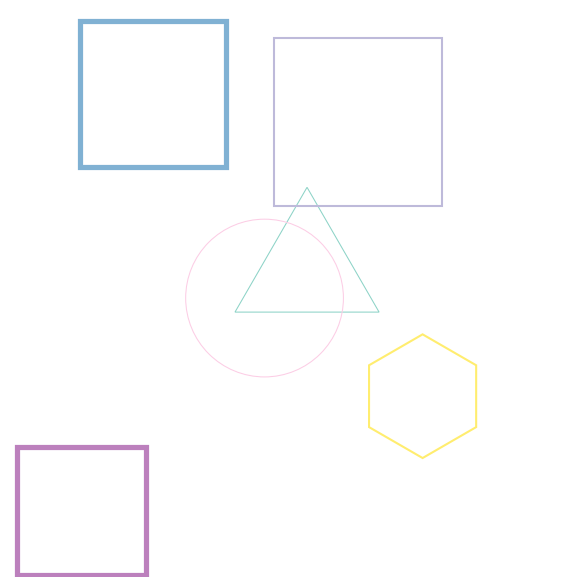[{"shape": "triangle", "thickness": 0.5, "radius": 0.72, "center": [0.532, 0.531]}, {"shape": "square", "thickness": 1, "radius": 0.72, "center": [0.62, 0.788]}, {"shape": "square", "thickness": 2.5, "radius": 0.63, "center": [0.265, 0.836]}, {"shape": "circle", "thickness": 0.5, "radius": 0.68, "center": [0.458, 0.483]}, {"shape": "square", "thickness": 2.5, "radius": 0.56, "center": [0.141, 0.114]}, {"shape": "hexagon", "thickness": 1, "radius": 0.54, "center": [0.732, 0.313]}]